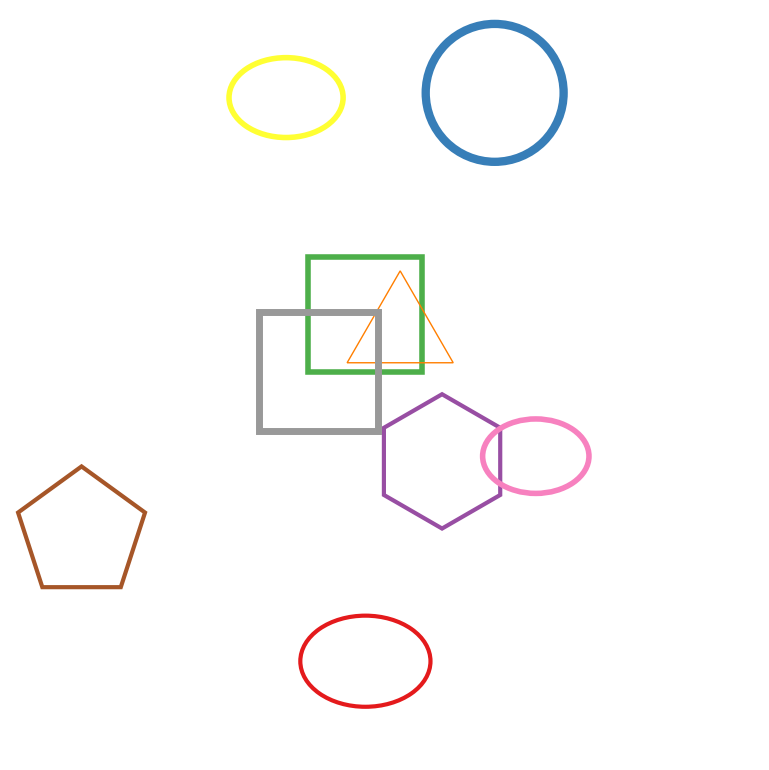[{"shape": "oval", "thickness": 1.5, "radius": 0.42, "center": [0.475, 0.141]}, {"shape": "circle", "thickness": 3, "radius": 0.45, "center": [0.642, 0.879]}, {"shape": "square", "thickness": 2, "radius": 0.37, "center": [0.474, 0.592]}, {"shape": "hexagon", "thickness": 1.5, "radius": 0.44, "center": [0.574, 0.401]}, {"shape": "triangle", "thickness": 0.5, "radius": 0.4, "center": [0.52, 0.569]}, {"shape": "oval", "thickness": 2, "radius": 0.37, "center": [0.372, 0.873]}, {"shape": "pentagon", "thickness": 1.5, "radius": 0.43, "center": [0.106, 0.308]}, {"shape": "oval", "thickness": 2, "radius": 0.35, "center": [0.696, 0.408]}, {"shape": "square", "thickness": 2.5, "radius": 0.39, "center": [0.414, 0.518]}]